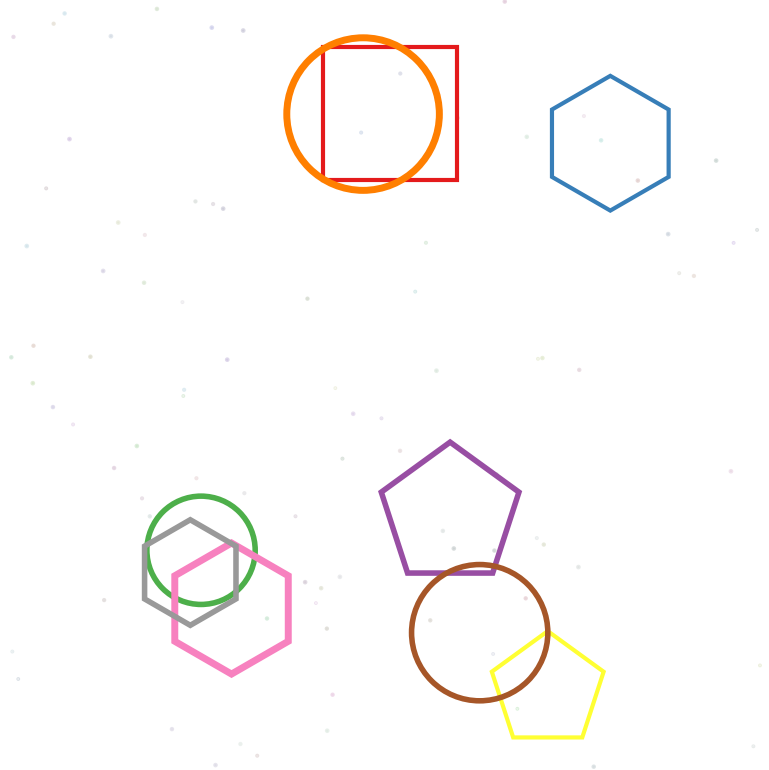[{"shape": "square", "thickness": 1.5, "radius": 0.43, "center": [0.507, 0.853]}, {"shape": "hexagon", "thickness": 1.5, "radius": 0.44, "center": [0.793, 0.814]}, {"shape": "circle", "thickness": 2, "radius": 0.35, "center": [0.261, 0.285]}, {"shape": "pentagon", "thickness": 2, "radius": 0.47, "center": [0.585, 0.332]}, {"shape": "circle", "thickness": 2.5, "radius": 0.5, "center": [0.472, 0.852]}, {"shape": "pentagon", "thickness": 1.5, "radius": 0.38, "center": [0.711, 0.104]}, {"shape": "circle", "thickness": 2, "radius": 0.44, "center": [0.623, 0.178]}, {"shape": "hexagon", "thickness": 2.5, "radius": 0.43, "center": [0.301, 0.21]}, {"shape": "hexagon", "thickness": 2, "radius": 0.34, "center": [0.247, 0.256]}]